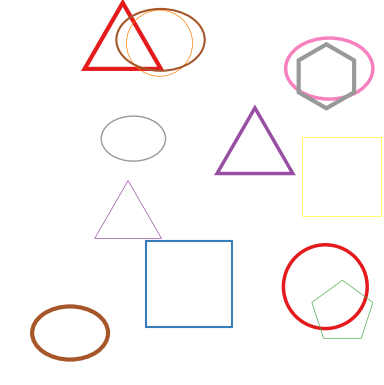[{"shape": "triangle", "thickness": 3, "radius": 0.57, "center": [0.319, 0.878]}, {"shape": "circle", "thickness": 2.5, "radius": 0.54, "center": [0.845, 0.255]}, {"shape": "square", "thickness": 1.5, "radius": 0.56, "center": [0.491, 0.262]}, {"shape": "pentagon", "thickness": 0.5, "radius": 0.42, "center": [0.889, 0.189]}, {"shape": "triangle", "thickness": 2.5, "radius": 0.57, "center": [0.662, 0.606]}, {"shape": "triangle", "thickness": 0.5, "radius": 0.5, "center": [0.333, 0.431]}, {"shape": "circle", "thickness": 0.5, "radius": 0.43, "center": [0.414, 0.888]}, {"shape": "square", "thickness": 0.5, "radius": 0.51, "center": [0.887, 0.542]}, {"shape": "oval", "thickness": 3, "radius": 0.49, "center": [0.182, 0.135]}, {"shape": "oval", "thickness": 1.5, "radius": 0.57, "center": [0.417, 0.897]}, {"shape": "oval", "thickness": 2.5, "radius": 0.57, "center": [0.855, 0.822]}, {"shape": "hexagon", "thickness": 3, "radius": 0.42, "center": [0.848, 0.802]}, {"shape": "oval", "thickness": 1, "radius": 0.42, "center": [0.346, 0.64]}]